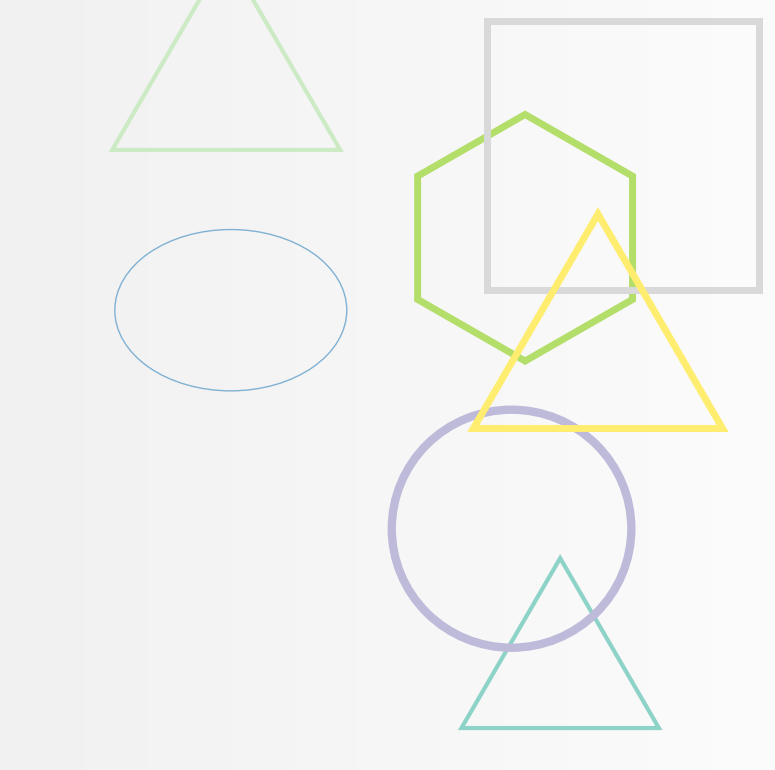[{"shape": "triangle", "thickness": 1.5, "radius": 0.74, "center": [0.723, 0.128]}, {"shape": "circle", "thickness": 3, "radius": 0.77, "center": [0.66, 0.313]}, {"shape": "oval", "thickness": 0.5, "radius": 0.75, "center": [0.298, 0.597]}, {"shape": "hexagon", "thickness": 2.5, "radius": 0.8, "center": [0.678, 0.691]}, {"shape": "square", "thickness": 2.5, "radius": 0.88, "center": [0.804, 0.798]}, {"shape": "triangle", "thickness": 1.5, "radius": 0.85, "center": [0.292, 0.89]}, {"shape": "triangle", "thickness": 2.5, "radius": 0.93, "center": [0.772, 0.536]}]